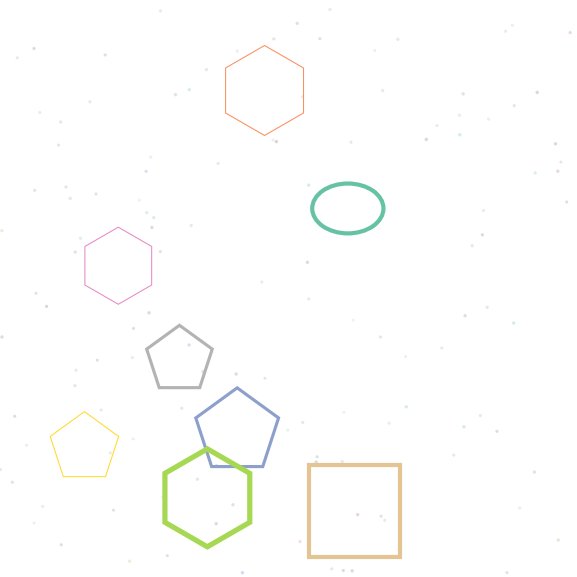[{"shape": "oval", "thickness": 2, "radius": 0.31, "center": [0.602, 0.638]}, {"shape": "hexagon", "thickness": 0.5, "radius": 0.39, "center": [0.458, 0.842]}, {"shape": "pentagon", "thickness": 1.5, "radius": 0.38, "center": [0.411, 0.252]}, {"shape": "hexagon", "thickness": 0.5, "radius": 0.33, "center": [0.205, 0.539]}, {"shape": "hexagon", "thickness": 2.5, "radius": 0.42, "center": [0.359, 0.137]}, {"shape": "pentagon", "thickness": 0.5, "radius": 0.31, "center": [0.146, 0.224]}, {"shape": "square", "thickness": 2, "radius": 0.4, "center": [0.614, 0.114]}, {"shape": "pentagon", "thickness": 1.5, "radius": 0.3, "center": [0.311, 0.376]}]